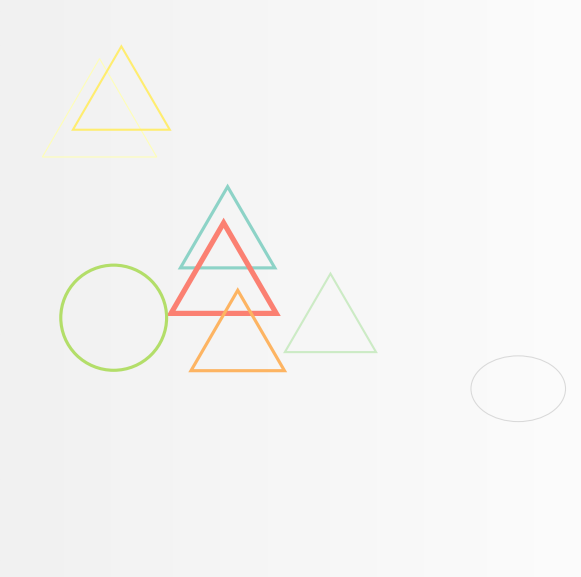[{"shape": "triangle", "thickness": 1.5, "radius": 0.47, "center": [0.392, 0.582]}, {"shape": "triangle", "thickness": 0.5, "radius": 0.57, "center": [0.171, 0.784]}, {"shape": "triangle", "thickness": 2.5, "radius": 0.52, "center": [0.385, 0.509]}, {"shape": "triangle", "thickness": 1.5, "radius": 0.46, "center": [0.409, 0.404]}, {"shape": "circle", "thickness": 1.5, "radius": 0.46, "center": [0.196, 0.449]}, {"shape": "oval", "thickness": 0.5, "radius": 0.41, "center": [0.892, 0.326]}, {"shape": "triangle", "thickness": 1, "radius": 0.45, "center": [0.569, 0.435]}, {"shape": "triangle", "thickness": 1, "radius": 0.48, "center": [0.209, 0.823]}]